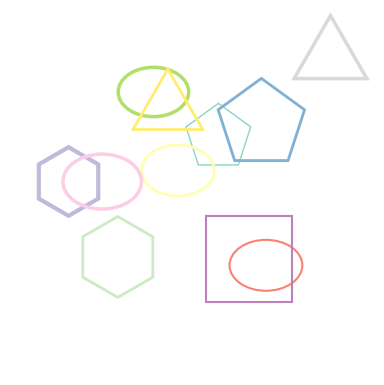[{"shape": "pentagon", "thickness": 1, "radius": 0.44, "center": [0.567, 0.643]}, {"shape": "oval", "thickness": 2, "radius": 0.47, "center": [0.462, 0.557]}, {"shape": "hexagon", "thickness": 3, "radius": 0.45, "center": [0.178, 0.529]}, {"shape": "oval", "thickness": 1.5, "radius": 0.47, "center": [0.691, 0.311]}, {"shape": "pentagon", "thickness": 2, "radius": 0.59, "center": [0.679, 0.678]}, {"shape": "oval", "thickness": 2.5, "radius": 0.46, "center": [0.399, 0.761]}, {"shape": "oval", "thickness": 2.5, "radius": 0.51, "center": [0.265, 0.528]}, {"shape": "triangle", "thickness": 2.5, "radius": 0.55, "center": [0.858, 0.85]}, {"shape": "square", "thickness": 1.5, "radius": 0.56, "center": [0.646, 0.328]}, {"shape": "hexagon", "thickness": 2, "radius": 0.53, "center": [0.306, 0.333]}, {"shape": "triangle", "thickness": 2, "radius": 0.52, "center": [0.436, 0.716]}]